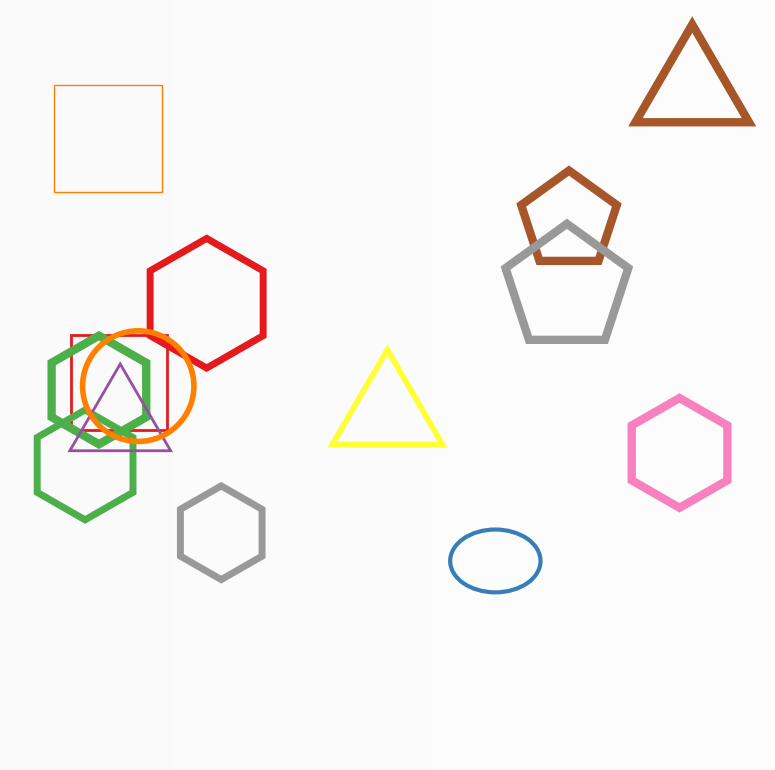[{"shape": "square", "thickness": 1, "radius": 0.31, "center": [0.154, 0.504]}, {"shape": "hexagon", "thickness": 2.5, "radius": 0.42, "center": [0.267, 0.606]}, {"shape": "oval", "thickness": 1.5, "radius": 0.29, "center": [0.639, 0.272]}, {"shape": "hexagon", "thickness": 3, "radius": 0.35, "center": [0.128, 0.494]}, {"shape": "hexagon", "thickness": 2.5, "radius": 0.36, "center": [0.11, 0.396]}, {"shape": "triangle", "thickness": 1, "radius": 0.38, "center": [0.155, 0.452]}, {"shape": "circle", "thickness": 2, "radius": 0.36, "center": [0.178, 0.499]}, {"shape": "square", "thickness": 0.5, "radius": 0.35, "center": [0.139, 0.82]}, {"shape": "triangle", "thickness": 2, "radius": 0.41, "center": [0.5, 0.464]}, {"shape": "pentagon", "thickness": 3, "radius": 0.32, "center": [0.734, 0.714]}, {"shape": "triangle", "thickness": 3, "radius": 0.42, "center": [0.893, 0.884]}, {"shape": "hexagon", "thickness": 3, "radius": 0.36, "center": [0.877, 0.412]}, {"shape": "hexagon", "thickness": 2.5, "radius": 0.3, "center": [0.285, 0.308]}, {"shape": "pentagon", "thickness": 3, "radius": 0.42, "center": [0.732, 0.626]}]